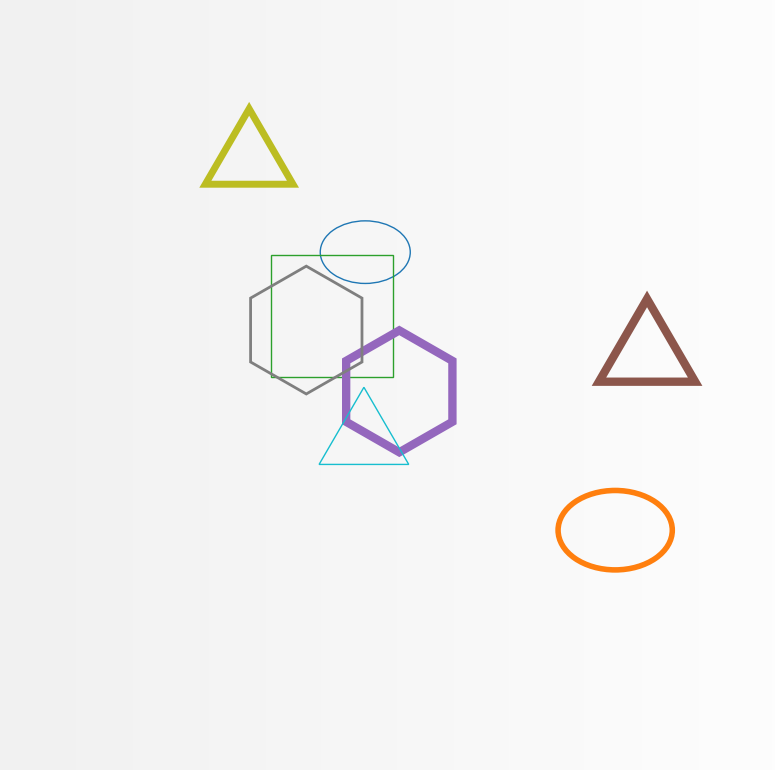[{"shape": "oval", "thickness": 0.5, "radius": 0.29, "center": [0.471, 0.673]}, {"shape": "oval", "thickness": 2, "radius": 0.37, "center": [0.794, 0.311]}, {"shape": "square", "thickness": 0.5, "radius": 0.39, "center": [0.428, 0.59]}, {"shape": "hexagon", "thickness": 3, "radius": 0.4, "center": [0.515, 0.492]}, {"shape": "triangle", "thickness": 3, "radius": 0.36, "center": [0.835, 0.54]}, {"shape": "hexagon", "thickness": 1, "radius": 0.41, "center": [0.395, 0.571]}, {"shape": "triangle", "thickness": 2.5, "radius": 0.33, "center": [0.321, 0.793]}, {"shape": "triangle", "thickness": 0.5, "radius": 0.33, "center": [0.47, 0.43]}]